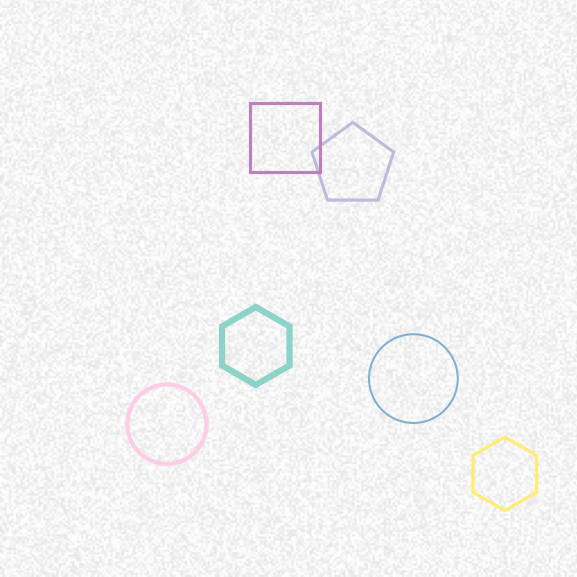[{"shape": "hexagon", "thickness": 3, "radius": 0.34, "center": [0.443, 0.4]}, {"shape": "pentagon", "thickness": 1.5, "radius": 0.37, "center": [0.611, 0.713]}, {"shape": "circle", "thickness": 1, "radius": 0.38, "center": [0.716, 0.344]}, {"shape": "circle", "thickness": 2, "radius": 0.34, "center": [0.289, 0.265]}, {"shape": "square", "thickness": 1.5, "radius": 0.3, "center": [0.494, 0.761]}, {"shape": "hexagon", "thickness": 1.5, "radius": 0.32, "center": [0.874, 0.179]}]